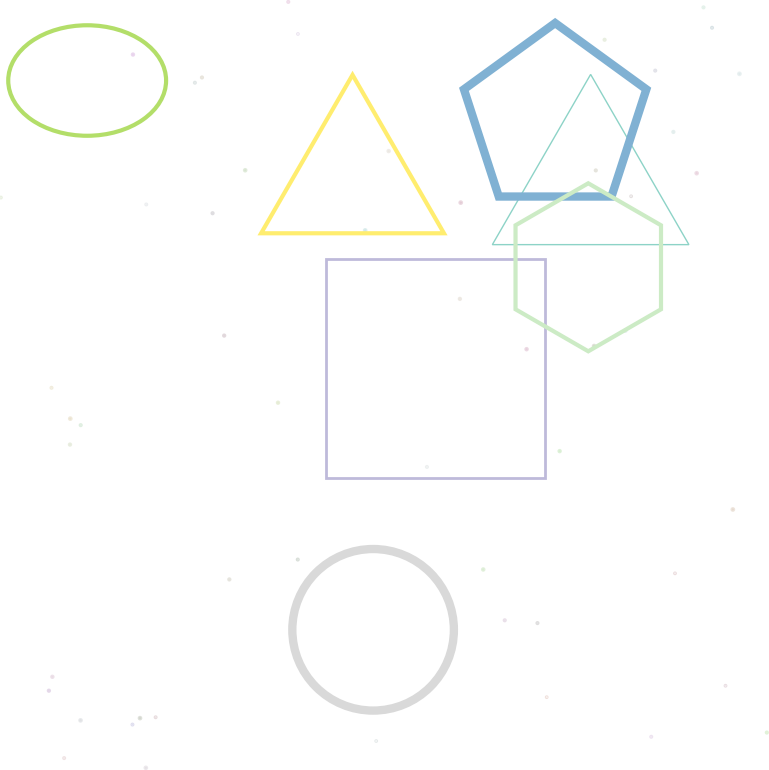[{"shape": "triangle", "thickness": 0.5, "radius": 0.74, "center": [0.767, 0.756]}, {"shape": "square", "thickness": 1, "radius": 0.71, "center": [0.565, 0.522]}, {"shape": "pentagon", "thickness": 3, "radius": 0.62, "center": [0.721, 0.846]}, {"shape": "oval", "thickness": 1.5, "radius": 0.51, "center": [0.113, 0.895]}, {"shape": "circle", "thickness": 3, "radius": 0.52, "center": [0.485, 0.182]}, {"shape": "hexagon", "thickness": 1.5, "radius": 0.55, "center": [0.764, 0.653]}, {"shape": "triangle", "thickness": 1.5, "radius": 0.69, "center": [0.458, 0.766]}]